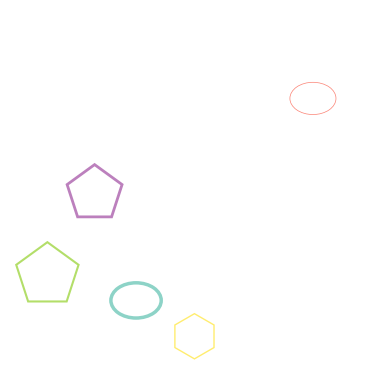[{"shape": "oval", "thickness": 2.5, "radius": 0.33, "center": [0.353, 0.22]}, {"shape": "oval", "thickness": 0.5, "radius": 0.3, "center": [0.813, 0.744]}, {"shape": "pentagon", "thickness": 1.5, "radius": 0.43, "center": [0.123, 0.286]}, {"shape": "pentagon", "thickness": 2, "radius": 0.38, "center": [0.246, 0.497]}, {"shape": "hexagon", "thickness": 1, "radius": 0.29, "center": [0.505, 0.127]}]